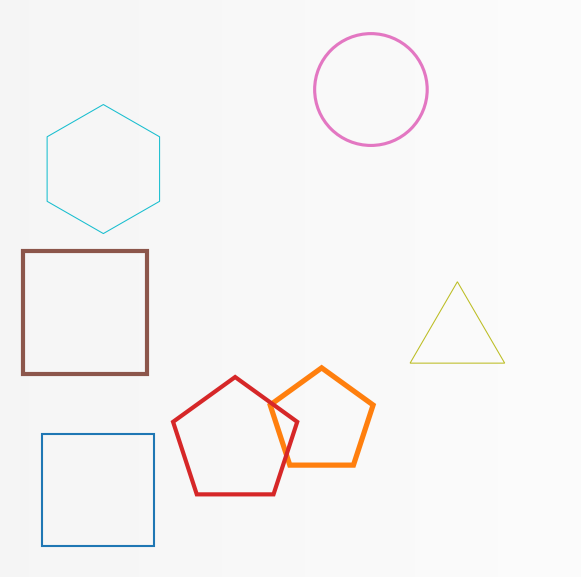[{"shape": "square", "thickness": 1, "radius": 0.48, "center": [0.169, 0.15]}, {"shape": "pentagon", "thickness": 2.5, "radius": 0.47, "center": [0.553, 0.269]}, {"shape": "pentagon", "thickness": 2, "radius": 0.56, "center": [0.405, 0.234]}, {"shape": "square", "thickness": 2, "radius": 0.53, "center": [0.147, 0.458]}, {"shape": "circle", "thickness": 1.5, "radius": 0.48, "center": [0.638, 0.844]}, {"shape": "triangle", "thickness": 0.5, "radius": 0.47, "center": [0.787, 0.417]}, {"shape": "hexagon", "thickness": 0.5, "radius": 0.56, "center": [0.178, 0.706]}]